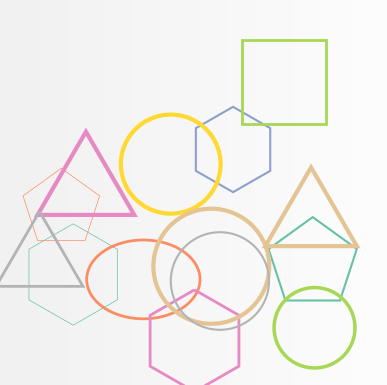[{"shape": "pentagon", "thickness": 1.5, "radius": 0.6, "center": [0.807, 0.316]}, {"shape": "hexagon", "thickness": 0.5, "radius": 0.66, "center": [0.189, 0.287]}, {"shape": "pentagon", "thickness": 0.5, "radius": 0.52, "center": [0.158, 0.459]}, {"shape": "oval", "thickness": 2, "radius": 0.73, "center": [0.37, 0.274]}, {"shape": "hexagon", "thickness": 1.5, "radius": 0.55, "center": [0.601, 0.612]}, {"shape": "triangle", "thickness": 3, "radius": 0.72, "center": [0.222, 0.514]}, {"shape": "hexagon", "thickness": 2, "radius": 0.66, "center": [0.502, 0.115]}, {"shape": "circle", "thickness": 2.5, "radius": 0.52, "center": [0.812, 0.149]}, {"shape": "square", "thickness": 2, "radius": 0.54, "center": [0.734, 0.786]}, {"shape": "circle", "thickness": 3, "radius": 0.64, "center": [0.441, 0.574]}, {"shape": "circle", "thickness": 3, "radius": 0.75, "center": [0.545, 0.308]}, {"shape": "triangle", "thickness": 3, "radius": 0.68, "center": [0.803, 0.429]}, {"shape": "triangle", "thickness": 2, "radius": 0.65, "center": [0.102, 0.321]}, {"shape": "circle", "thickness": 1.5, "radius": 0.63, "center": [0.567, 0.27]}]